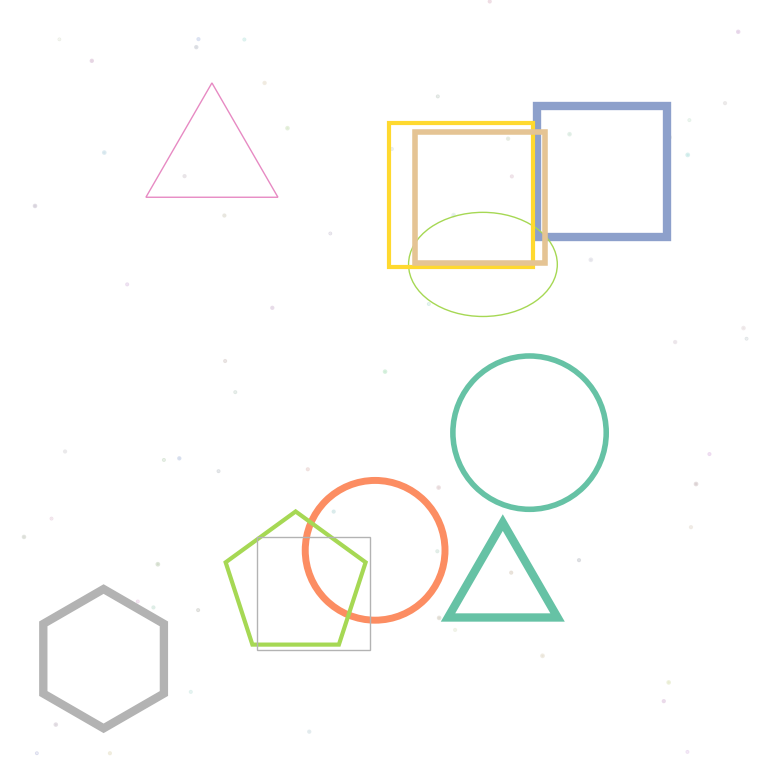[{"shape": "circle", "thickness": 2, "radius": 0.5, "center": [0.688, 0.438]}, {"shape": "triangle", "thickness": 3, "radius": 0.41, "center": [0.653, 0.239]}, {"shape": "circle", "thickness": 2.5, "radius": 0.45, "center": [0.487, 0.285]}, {"shape": "square", "thickness": 3, "radius": 0.42, "center": [0.781, 0.777]}, {"shape": "triangle", "thickness": 0.5, "radius": 0.49, "center": [0.275, 0.793]}, {"shape": "oval", "thickness": 0.5, "radius": 0.48, "center": [0.627, 0.657]}, {"shape": "pentagon", "thickness": 1.5, "radius": 0.48, "center": [0.384, 0.24]}, {"shape": "square", "thickness": 1.5, "radius": 0.47, "center": [0.599, 0.746]}, {"shape": "square", "thickness": 2, "radius": 0.43, "center": [0.623, 0.743]}, {"shape": "square", "thickness": 0.5, "radius": 0.37, "center": [0.407, 0.23]}, {"shape": "hexagon", "thickness": 3, "radius": 0.45, "center": [0.135, 0.145]}]